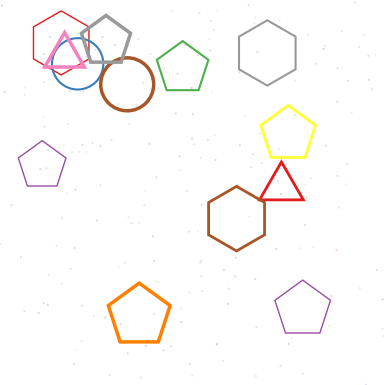[{"shape": "hexagon", "thickness": 1, "radius": 0.42, "center": [0.159, 0.889]}, {"shape": "triangle", "thickness": 2, "radius": 0.33, "center": [0.731, 0.514]}, {"shape": "circle", "thickness": 1.5, "radius": 0.33, "center": [0.202, 0.834]}, {"shape": "pentagon", "thickness": 1.5, "radius": 0.35, "center": [0.474, 0.823]}, {"shape": "pentagon", "thickness": 1, "radius": 0.38, "center": [0.786, 0.196]}, {"shape": "pentagon", "thickness": 1, "radius": 0.33, "center": [0.11, 0.569]}, {"shape": "pentagon", "thickness": 2.5, "radius": 0.42, "center": [0.362, 0.18]}, {"shape": "pentagon", "thickness": 2, "radius": 0.37, "center": [0.748, 0.651]}, {"shape": "hexagon", "thickness": 2, "radius": 0.42, "center": [0.614, 0.432]}, {"shape": "circle", "thickness": 2.5, "radius": 0.34, "center": [0.33, 0.781]}, {"shape": "triangle", "thickness": 2.5, "radius": 0.3, "center": [0.168, 0.856]}, {"shape": "pentagon", "thickness": 2.5, "radius": 0.34, "center": [0.275, 0.893]}, {"shape": "hexagon", "thickness": 1.5, "radius": 0.42, "center": [0.694, 0.862]}]